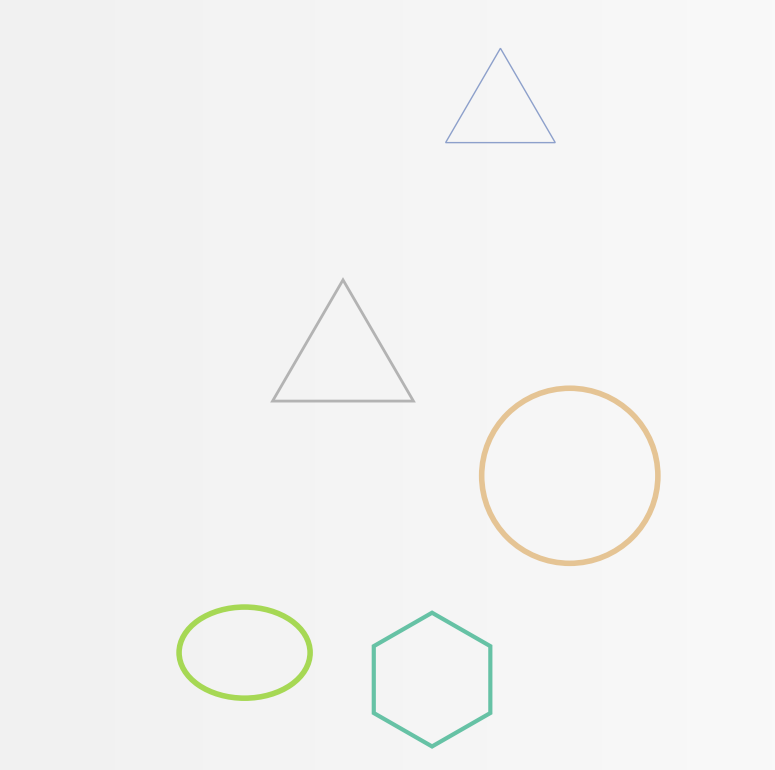[{"shape": "hexagon", "thickness": 1.5, "radius": 0.43, "center": [0.557, 0.117]}, {"shape": "triangle", "thickness": 0.5, "radius": 0.41, "center": [0.646, 0.856]}, {"shape": "oval", "thickness": 2, "radius": 0.42, "center": [0.316, 0.152]}, {"shape": "circle", "thickness": 2, "radius": 0.57, "center": [0.735, 0.382]}, {"shape": "triangle", "thickness": 1, "radius": 0.52, "center": [0.443, 0.532]}]